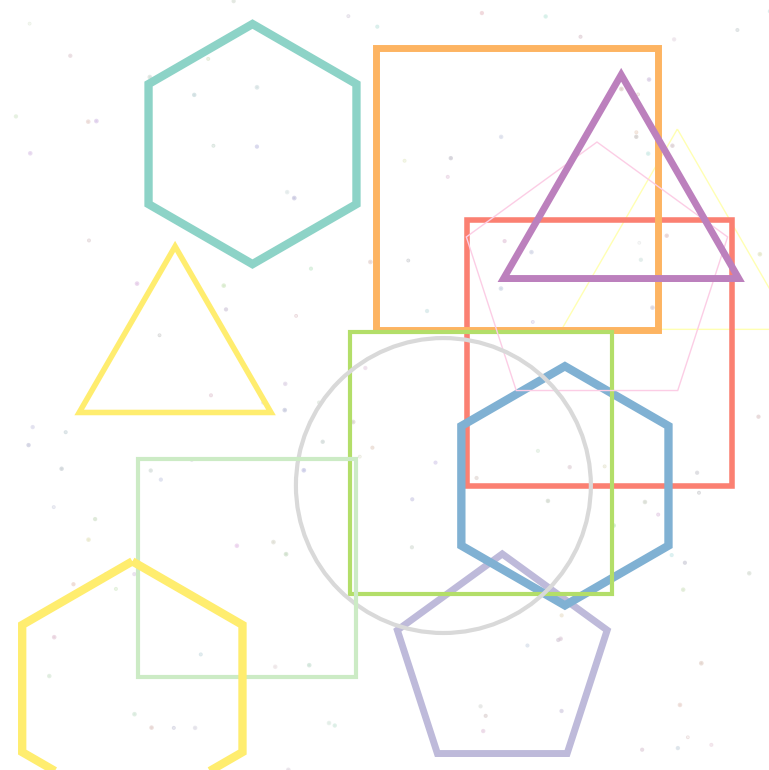[{"shape": "hexagon", "thickness": 3, "radius": 0.78, "center": [0.328, 0.813]}, {"shape": "triangle", "thickness": 0.5, "radius": 0.87, "center": [0.88, 0.659]}, {"shape": "pentagon", "thickness": 2.5, "radius": 0.72, "center": [0.652, 0.137]}, {"shape": "square", "thickness": 2, "radius": 0.86, "center": [0.779, 0.542]}, {"shape": "hexagon", "thickness": 3, "radius": 0.78, "center": [0.734, 0.369]}, {"shape": "square", "thickness": 2.5, "radius": 0.92, "center": [0.672, 0.754]}, {"shape": "square", "thickness": 1.5, "radius": 0.85, "center": [0.625, 0.398]}, {"shape": "pentagon", "thickness": 0.5, "radius": 0.89, "center": [0.775, 0.637]}, {"shape": "circle", "thickness": 1.5, "radius": 0.96, "center": [0.576, 0.369]}, {"shape": "triangle", "thickness": 2.5, "radius": 0.88, "center": [0.807, 0.726]}, {"shape": "square", "thickness": 1.5, "radius": 0.71, "center": [0.321, 0.263]}, {"shape": "hexagon", "thickness": 3, "radius": 0.83, "center": [0.172, 0.106]}, {"shape": "triangle", "thickness": 2, "radius": 0.72, "center": [0.227, 0.536]}]